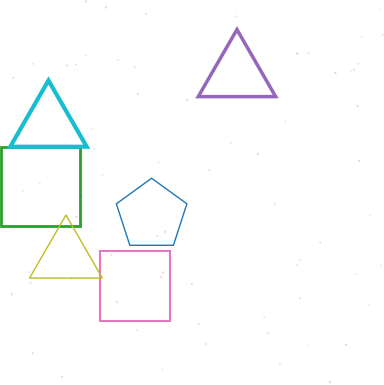[{"shape": "pentagon", "thickness": 1, "radius": 0.48, "center": [0.394, 0.441]}, {"shape": "square", "thickness": 2, "radius": 0.51, "center": [0.105, 0.515]}, {"shape": "triangle", "thickness": 2.5, "radius": 0.58, "center": [0.615, 0.807]}, {"shape": "square", "thickness": 1.5, "radius": 0.46, "center": [0.351, 0.257]}, {"shape": "triangle", "thickness": 1, "radius": 0.55, "center": [0.171, 0.332]}, {"shape": "triangle", "thickness": 3, "radius": 0.57, "center": [0.126, 0.676]}]